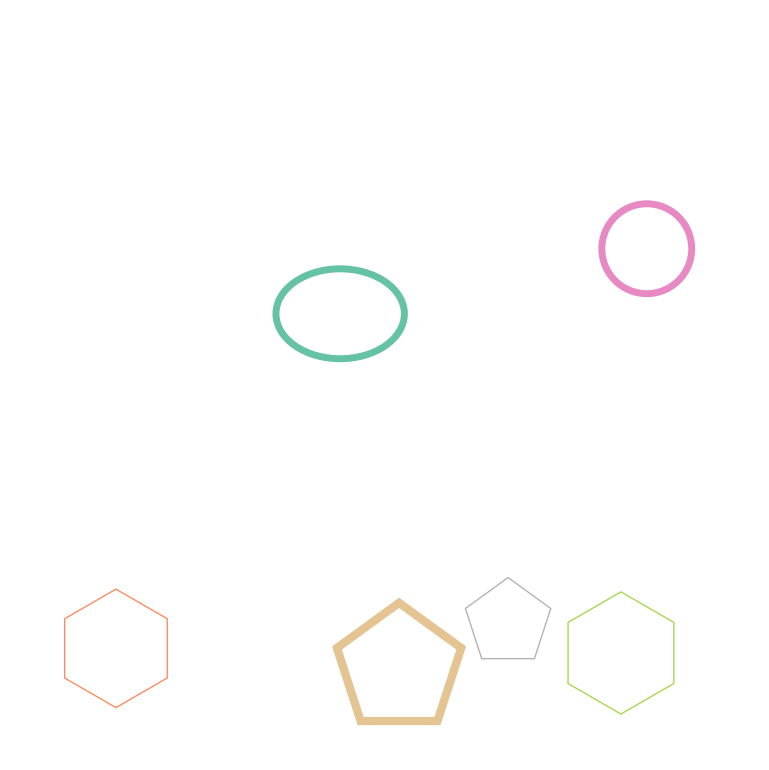[{"shape": "oval", "thickness": 2.5, "radius": 0.42, "center": [0.442, 0.593]}, {"shape": "hexagon", "thickness": 0.5, "radius": 0.38, "center": [0.151, 0.158]}, {"shape": "circle", "thickness": 2.5, "radius": 0.29, "center": [0.84, 0.677]}, {"shape": "hexagon", "thickness": 0.5, "radius": 0.4, "center": [0.806, 0.152]}, {"shape": "pentagon", "thickness": 3, "radius": 0.42, "center": [0.518, 0.132]}, {"shape": "pentagon", "thickness": 0.5, "radius": 0.29, "center": [0.66, 0.192]}]